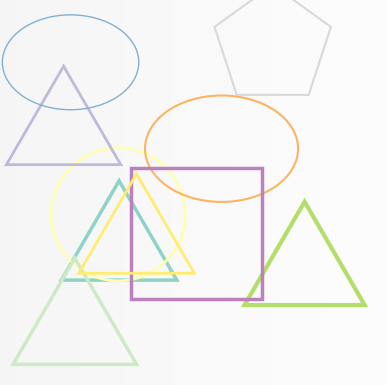[{"shape": "triangle", "thickness": 2.5, "radius": 0.86, "center": [0.307, 0.358]}, {"shape": "circle", "thickness": 2, "radius": 0.86, "center": [0.305, 0.443]}, {"shape": "triangle", "thickness": 2, "radius": 0.85, "center": [0.164, 0.658]}, {"shape": "oval", "thickness": 1, "radius": 0.88, "center": [0.182, 0.838]}, {"shape": "oval", "thickness": 1.5, "radius": 0.99, "center": [0.572, 0.614]}, {"shape": "triangle", "thickness": 3, "radius": 0.89, "center": [0.786, 0.297]}, {"shape": "pentagon", "thickness": 1.5, "radius": 0.79, "center": [0.704, 0.881]}, {"shape": "square", "thickness": 2.5, "radius": 0.85, "center": [0.507, 0.394]}, {"shape": "triangle", "thickness": 2.5, "radius": 0.92, "center": [0.193, 0.146]}, {"shape": "triangle", "thickness": 2, "radius": 0.86, "center": [0.352, 0.376]}]